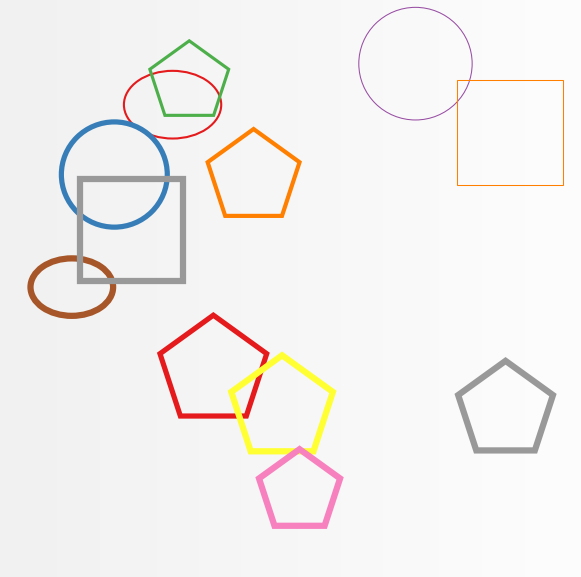[{"shape": "oval", "thickness": 1, "radius": 0.42, "center": [0.297, 0.818]}, {"shape": "pentagon", "thickness": 2.5, "radius": 0.48, "center": [0.367, 0.357]}, {"shape": "circle", "thickness": 2.5, "radius": 0.46, "center": [0.197, 0.697]}, {"shape": "pentagon", "thickness": 1.5, "radius": 0.36, "center": [0.326, 0.857]}, {"shape": "circle", "thickness": 0.5, "radius": 0.49, "center": [0.715, 0.889]}, {"shape": "pentagon", "thickness": 2, "radius": 0.42, "center": [0.436, 0.693]}, {"shape": "square", "thickness": 0.5, "radius": 0.46, "center": [0.877, 0.769]}, {"shape": "pentagon", "thickness": 3, "radius": 0.46, "center": [0.485, 0.292]}, {"shape": "oval", "thickness": 3, "radius": 0.36, "center": [0.124, 0.502]}, {"shape": "pentagon", "thickness": 3, "radius": 0.37, "center": [0.515, 0.148]}, {"shape": "pentagon", "thickness": 3, "radius": 0.43, "center": [0.87, 0.289]}, {"shape": "square", "thickness": 3, "radius": 0.44, "center": [0.226, 0.601]}]